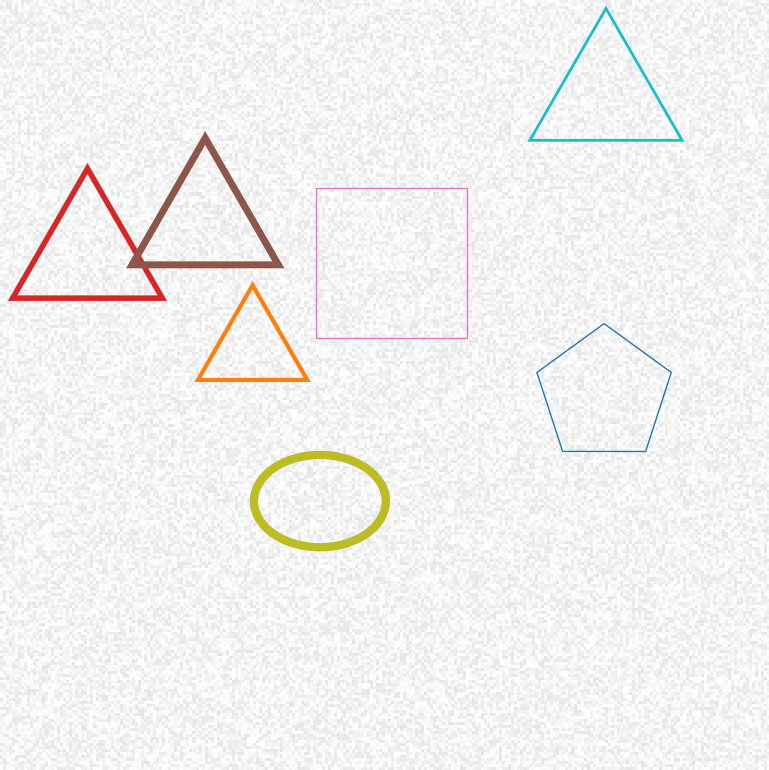[{"shape": "pentagon", "thickness": 0.5, "radius": 0.46, "center": [0.785, 0.488]}, {"shape": "triangle", "thickness": 1.5, "radius": 0.41, "center": [0.328, 0.548]}, {"shape": "triangle", "thickness": 2, "radius": 0.56, "center": [0.114, 0.669]}, {"shape": "triangle", "thickness": 2.5, "radius": 0.55, "center": [0.266, 0.711]}, {"shape": "square", "thickness": 0.5, "radius": 0.49, "center": [0.508, 0.658]}, {"shape": "oval", "thickness": 3, "radius": 0.43, "center": [0.415, 0.349]}, {"shape": "triangle", "thickness": 1, "radius": 0.57, "center": [0.787, 0.875]}]